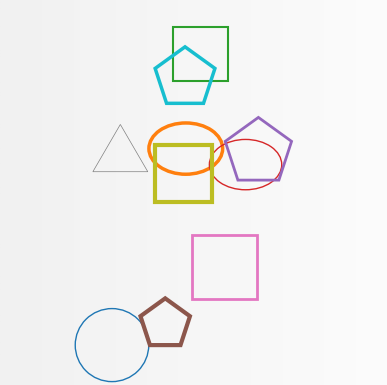[{"shape": "circle", "thickness": 1, "radius": 0.47, "center": [0.289, 0.104]}, {"shape": "oval", "thickness": 2.5, "radius": 0.48, "center": [0.479, 0.614]}, {"shape": "square", "thickness": 1.5, "radius": 0.35, "center": [0.517, 0.86]}, {"shape": "oval", "thickness": 1, "radius": 0.47, "center": [0.634, 0.572]}, {"shape": "pentagon", "thickness": 2, "radius": 0.45, "center": [0.667, 0.605]}, {"shape": "pentagon", "thickness": 3, "radius": 0.34, "center": [0.426, 0.158]}, {"shape": "square", "thickness": 2, "radius": 0.41, "center": [0.579, 0.306]}, {"shape": "triangle", "thickness": 0.5, "radius": 0.41, "center": [0.311, 0.595]}, {"shape": "square", "thickness": 3, "radius": 0.37, "center": [0.474, 0.55]}, {"shape": "pentagon", "thickness": 2.5, "radius": 0.41, "center": [0.478, 0.797]}]